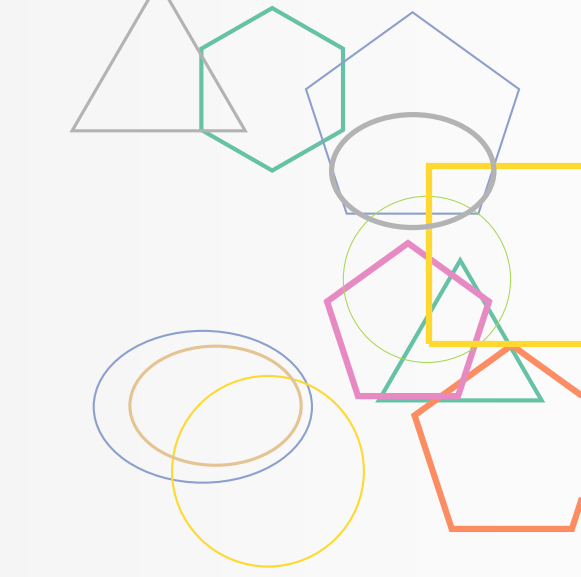[{"shape": "hexagon", "thickness": 2, "radius": 0.7, "center": [0.468, 0.844]}, {"shape": "triangle", "thickness": 2, "radius": 0.81, "center": [0.792, 0.387]}, {"shape": "pentagon", "thickness": 3, "radius": 0.88, "center": [0.88, 0.225]}, {"shape": "pentagon", "thickness": 1, "radius": 0.96, "center": [0.71, 0.785]}, {"shape": "oval", "thickness": 1, "radius": 0.94, "center": [0.349, 0.295]}, {"shape": "pentagon", "thickness": 3, "radius": 0.73, "center": [0.702, 0.432]}, {"shape": "circle", "thickness": 0.5, "radius": 0.72, "center": [0.735, 0.515]}, {"shape": "square", "thickness": 3, "radius": 0.77, "center": [0.892, 0.558]}, {"shape": "circle", "thickness": 1, "radius": 0.83, "center": [0.461, 0.183]}, {"shape": "oval", "thickness": 1.5, "radius": 0.74, "center": [0.371, 0.297]}, {"shape": "triangle", "thickness": 1.5, "radius": 0.86, "center": [0.273, 0.859]}, {"shape": "oval", "thickness": 2.5, "radius": 0.7, "center": [0.71, 0.703]}]